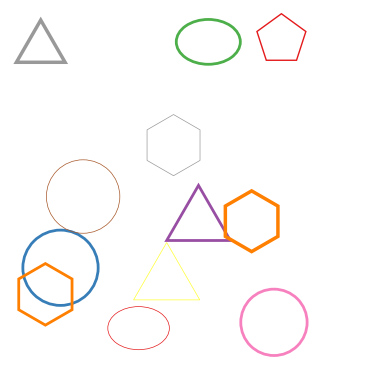[{"shape": "oval", "thickness": 0.5, "radius": 0.4, "center": [0.36, 0.148]}, {"shape": "pentagon", "thickness": 1, "radius": 0.33, "center": [0.731, 0.898]}, {"shape": "circle", "thickness": 2, "radius": 0.49, "center": [0.157, 0.305]}, {"shape": "oval", "thickness": 2, "radius": 0.42, "center": [0.541, 0.891]}, {"shape": "triangle", "thickness": 2, "radius": 0.48, "center": [0.516, 0.423]}, {"shape": "hexagon", "thickness": 2, "radius": 0.4, "center": [0.118, 0.235]}, {"shape": "hexagon", "thickness": 2.5, "radius": 0.39, "center": [0.654, 0.425]}, {"shape": "triangle", "thickness": 0.5, "radius": 0.5, "center": [0.433, 0.271]}, {"shape": "circle", "thickness": 0.5, "radius": 0.48, "center": [0.216, 0.49]}, {"shape": "circle", "thickness": 2, "radius": 0.43, "center": [0.712, 0.163]}, {"shape": "hexagon", "thickness": 0.5, "radius": 0.4, "center": [0.451, 0.623]}, {"shape": "triangle", "thickness": 2.5, "radius": 0.37, "center": [0.106, 0.875]}]